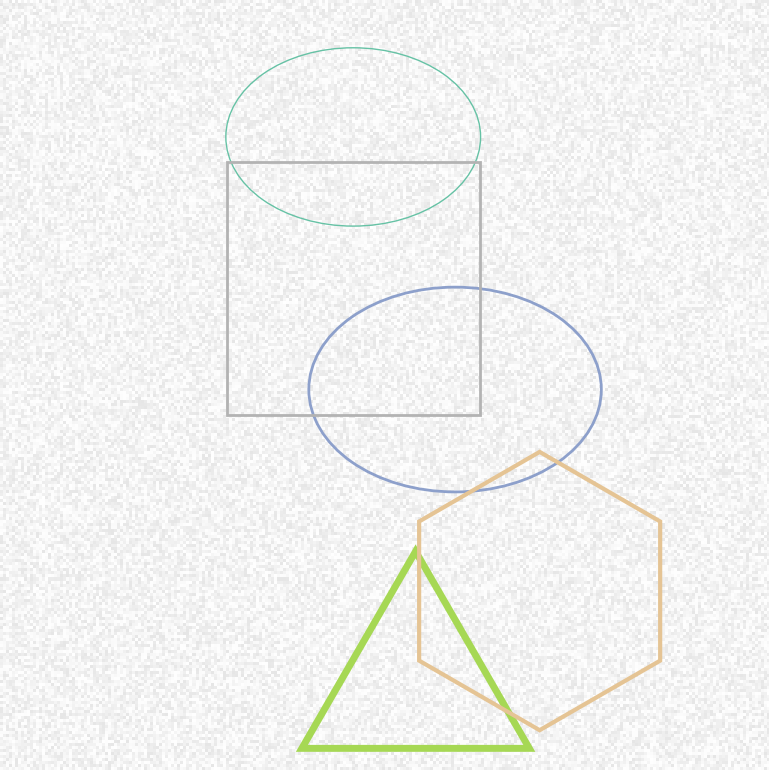[{"shape": "oval", "thickness": 0.5, "radius": 0.83, "center": [0.459, 0.822]}, {"shape": "oval", "thickness": 1, "radius": 0.95, "center": [0.591, 0.494]}, {"shape": "triangle", "thickness": 2.5, "radius": 0.85, "center": [0.54, 0.113]}, {"shape": "hexagon", "thickness": 1.5, "radius": 0.9, "center": [0.701, 0.232]}, {"shape": "square", "thickness": 1, "radius": 0.82, "center": [0.459, 0.626]}]